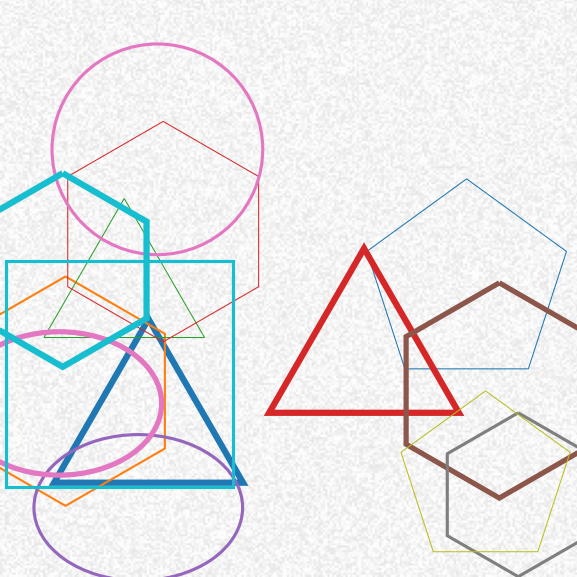[{"shape": "triangle", "thickness": 3, "radius": 0.94, "center": [0.257, 0.258]}, {"shape": "pentagon", "thickness": 0.5, "radius": 0.91, "center": [0.808, 0.508]}, {"shape": "hexagon", "thickness": 1, "radius": 0.99, "center": [0.114, 0.322]}, {"shape": "triangle", "thickness": 0.5, "radius": 0.8, "center": [0.215, 0.495]}, {"shape": "hexagon", "thickness": 0.5, "radius": 0.95, "center": [0.283, 0.598]}, {"shape": "triangle", "thickness": 3, "radius": 0.95, "center": [0.63, 0.379]}, {"shape": "oval", "thickness": 1.5, "radius": 0.9, "center": [0.239, 0.12]}, {"shape": "hexagon", "thickness": 2.5, "radius": 0.93, "center": [0.865, 0.323]}, {"shape": "oval", "thickness": 2.5, "radius": 0.89, "center": [0.103, 0.301]}, {"shape": "circle", "thickness": 1.5, "radius": 0.91, "center": [0.273, 0.741]}, {"shape": "hexagon", "thickness": 1.5, "radius": 0.71, "center": [0.897, 0.142]}, {"shape": "pentagon", "thickness": 0.5, "radius": 0.77, "center": [0.841, 0.168]}, {"shape": "square", "thickness": 1.5, "radius": 0.98, "center": [0.207, 0.352]}, {"shape": "hexagon", "thickness": 3, "radius": 0.84, "center": [0.109, 0.532]}]